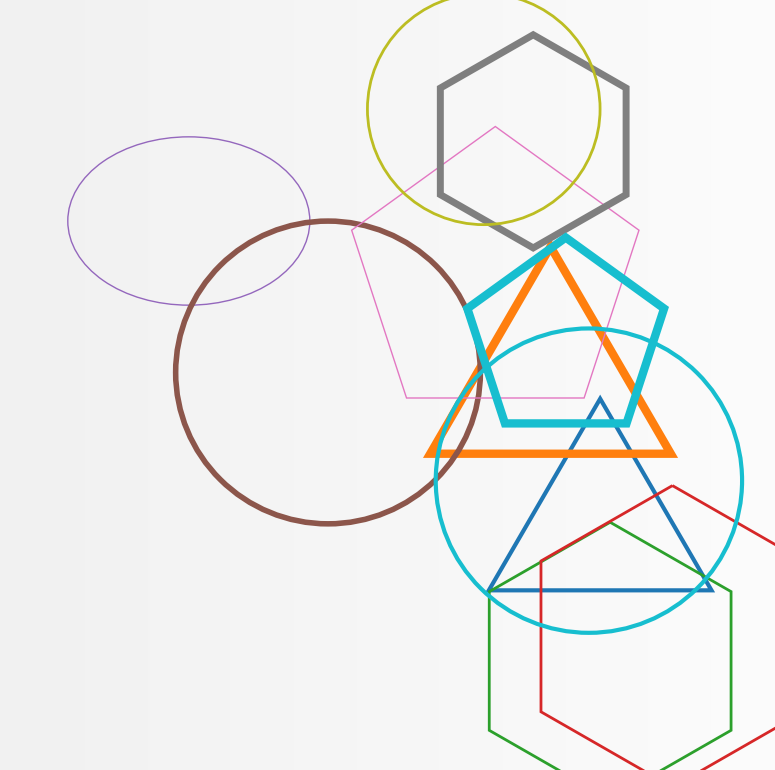[{"shape": "triangle", "thickness": 1.5, "radius": 0.83, "center": [0.774, 0.316]}, {"shape": "triangle", "thickness": 3, "radius": 0.9, "center": [0.71, 0.5]}, {"shape": "hexagon", "thickness": 1, "radius": 0.9, "center": [0.787, 0.142]}, {"shape": "hexagon", "thickness": 1, "radius": 0.98, "center": [0.868, 0.174]}, {"shape": "oval", "thickness": 0.5, "radius": 0.78, "center": [0.244, 0.713]}, {"shape": "circle", "thickness": 2, "radius": 0.98, "center": [0.423, 0.516]}, {"shape": "pentagon", "thickness": 0.5, "radius": 0.97, "center": [0.639, 0.641]}, {"shape": "hexagon", "thickness": 2.5, "radius": 0.69, "center": [0.688, 0.816]}, {"shape": "circle", "thickness": 1, "radius": 0.75, "center": [0.624, 0.858]}, {"shape": "pentagon", "thickness": 3, "radius": 0.67, "center": [0.73, 0.558]}, {"shape": "circle", "thickness": 1.5, "radius": 0.99, "center": [0.76, 0.376]}]